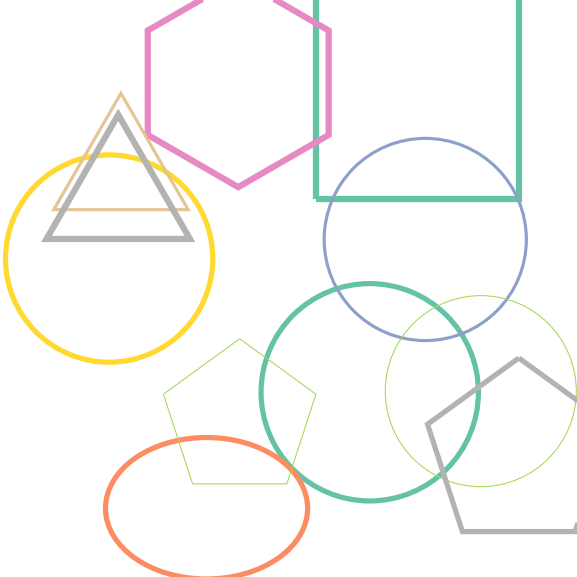[{"shape": "square", "thickness": 3, "radius": 0.88, "center": [0.723, 0.83]}, {"shape": "circle", "thickness": 2.5, "radius": 0.94, "center": [0.64, 0.32]}, {"shape": "oval", "thickness": 2.5, "radius": 0.88, "center": [0.358, 0.119]}, {"shape": "circle", "thickness": 1.5, "radius": 0.88, "center": [0.736, 0.584]}, {"shape": "hexagon", "thickness": 3, "radius": 0.9, "center": [0.412, 0.856]}, {"shape": "pentagon", "thickness": 0.5, "radius": 0.69, "center": [0.415, 0.274]}, {"shape": "circle", "thickness": 0.5, "radius": 0.83, "center": [0.833, 0.322]}, {"shape": "circle", "thickness": 2.5, "radius": 0.9, "center": [0.189, 0.551]}, {"shape": "triangle", "thickness": 1.5, "radius": 0.67, "center": [0.209, 0.703]}, {"shape": "triangle", "thickness": 3, "radius": 0.72, "center": [0.205, 0.657]}, {"shape": "pentagon", "thickness": 2.5, "radius": 0.83, "center": [0.898, 0.213]}]